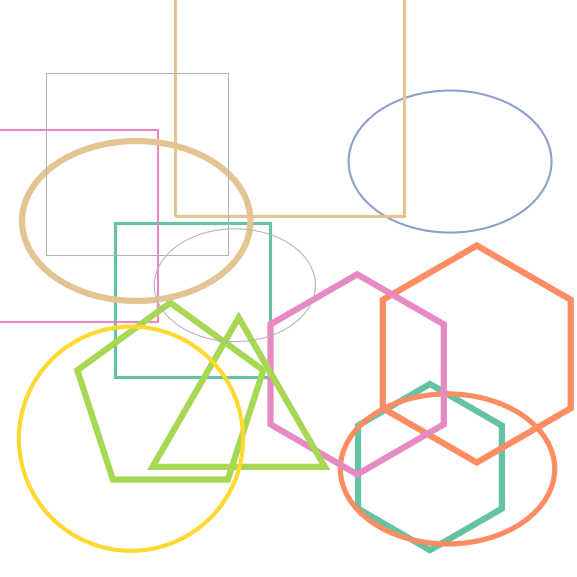[{"shape": "hexagon", "thickness": 3, "radius": 0.72, "center": [0.744, 0.19]}, {"shape": "square", "thickness": 1.5, "radius": 0.67, "center": [0.333, 0.48]}, {"shape": "oval", "thickness": 2.5, "radius": 0.93, "center": [0.775, 0.187]}, {"shape": "hexagon", "thickness": 3, "radius": 0.94, "center": [0.826, 0.386]}, {"shape": "oval", "thickness": 1, "radius": 0.88, "center": [0.779, 0.719]}, {"shape": "hexagon", "thickness": 3, "radius": 0.87, "center": [0.618, 0.351]}, {"shape": "square", "thickness": 1, "radius": 0.83, "center": [0.108, 0.608]}, {"shape": "pentagon", "thickness": 3, "radius": 0.85, "center": [0.295, 0.306]}, {"shape": "triangle", "thickness": 3, "radius": 0.86, "center": [0.413, 0.277]}, {"shape": "circle", "thickness": 2, "radius": 0.97, "center": [0.227, 0.239]}, {"shape": "square", "thickness": 1.5, "radius": 0.99, "center": [0.501, 0.823]}, {"shape": "oval", "thickness": 3, "radius": 0.99, "center": [0.236, 0.616]}, {"shape": "square", "thickness": 0.5, "radius": 0.79, "center": [0.237, 0.716]}, {"shape": "oval", "thickness": 0.5, "radius": 0.7, "center": [0.407, 0.505]}]